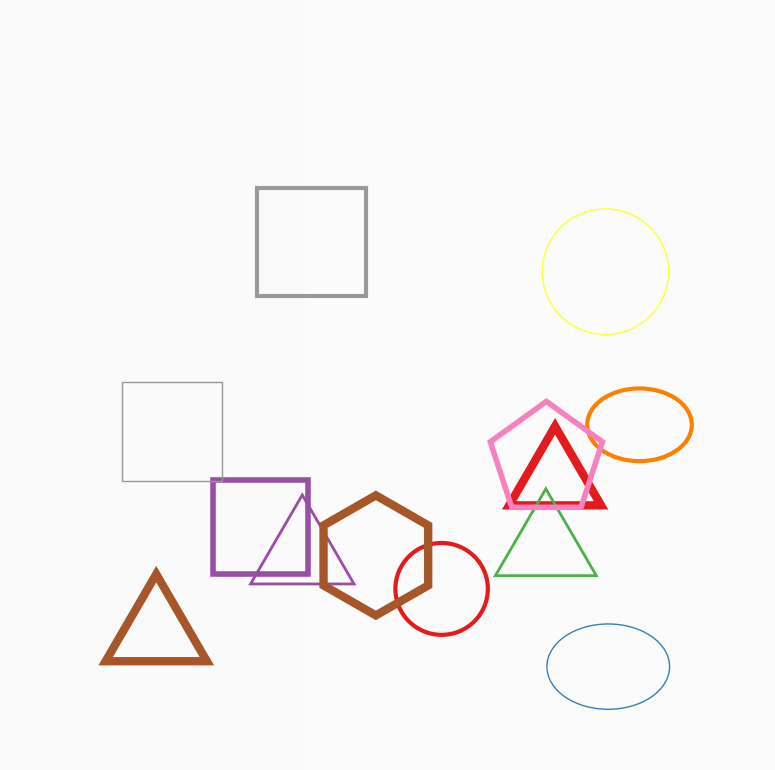[{"shape": "circle", "thickness": 1.5, "radius": 0.3, "center": [0.57, 0.235]}, {"shape": "triangle", "thickness": 3, "radius": 0.34, "center": [0.716, 0.378]}, {"shape": "oval", "thickness": 0.5, "radius": 0.4, "center": [0.785, 0.134]}, {"shape": "triangle", "thickness": 1, "radius": 0.38, "center": [0.704, 0.29]}, {"shape": "square", "thickness": 2, "radius": 0.31, "center": [0.336, 0.315]}, {"shape": "triangle", "thickness": 1, "radius": 0.39, "center": [0.39, 0.28]}, {"shape": "oval", "thickness": 1.5, "radius": 0.34, "center": [0.825, 0.448]}, {"shape": "circle", "thickness": 0.5, "radius": 0.41, "center": [0.781, 0.647]}, {"shape": "triangle", "thickness": 3, "radius": 0.38, "center": [0.202, 0.179]}, {"shape": "hexagon", "thickness": 3, "radius": 0.39, "center": [0.485, 0.279]}, {"shape": "pentagon", "thickness": 2, "radius": 0.38, "center": [0.705, 0.403]}, {"shape": "square", "thickness": 1.5, "radius": 0.35, "center": [0.402, 0.685]}, {"shape": "square", "thickness": 0.5, "radius": 0.32, "center": [0.222, 0.44]}]